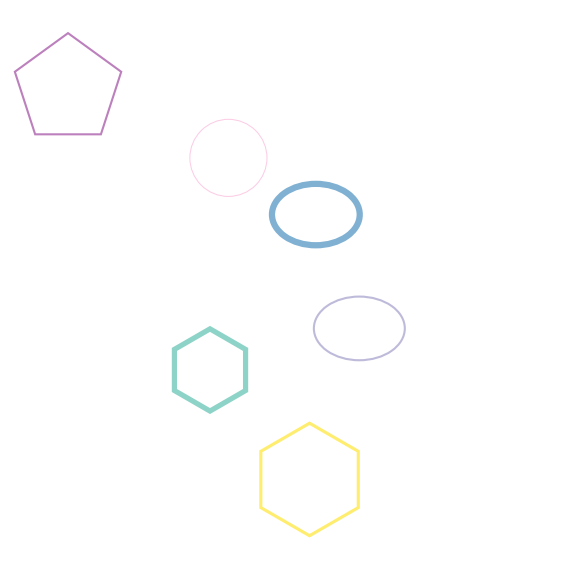[{"shape": "hexagon", "thickness": 2.5, "radius": 0.36, "center": [0.364, 0.359]}, {"shape": "oval", "thickness": 1, "radius": 0.39, "center": [0.622, 0.43]}, {"shape": "oval", "thickness": 3, "radius": 0.38, "center": [0.547, 0.628]}, {"shape": "circle", "thickness": 0.5, "radius": 0.33, "center": [0.396, 0.726]}, {"shape": "pentagon", "thickness": 1, "radius": 0.48, "center": [0.118, 0.845]}, {"shape": "hexagon", "thickness": 1.5, "radius": 0.49, "center": [0.536, 0.169]}]